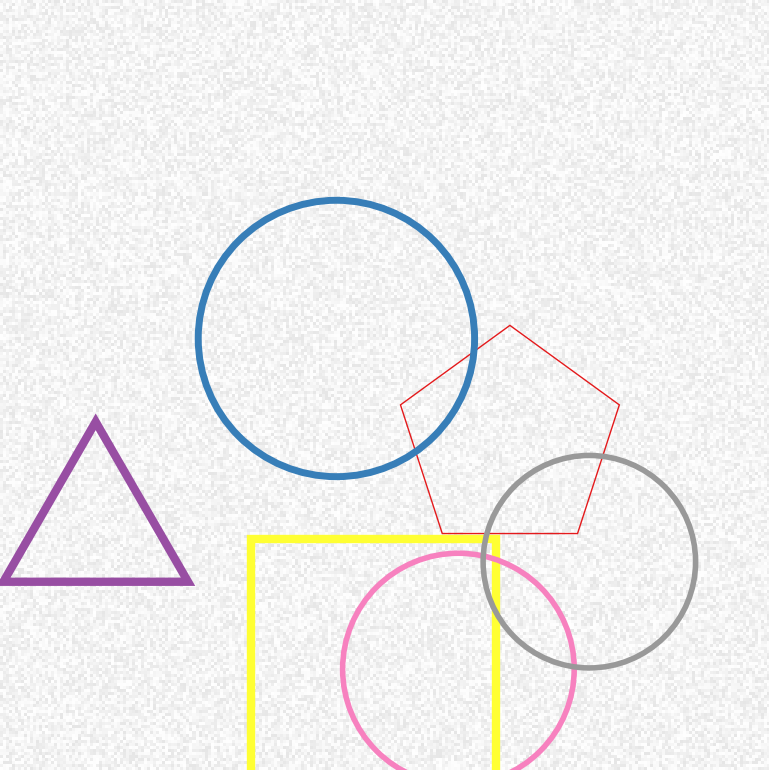[{"shape": "pentagon", "thickness": 0.5, "radius": 0.75, "center": [0.662, 0.428]}, {"shape": "circle", "thickness": 2.5, "radius": 0.9, "center": [0.437, 0.56]}, {"shape": "triangle", "thickness": 3, "radius": 0.69, "center": [0.124, 0.314]}, {"shape": "square", "thickness": 3, "radius": 0.79, "center": [0.485, 0.142]}, {"shape": "circle", "thickness": 2, "radius": 0.75, "center": [0.595, 0.131]}, {"shape": "circle", "thickness": 2, "radius": 0.69, "center": [0.765, 0.271]}]